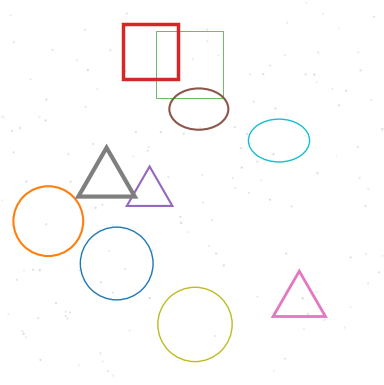[{"shape": "circle", "thickness": 1, "radius": 0.47, "center": [0.303, 0.316]}, {"shape": "circle", "thickness": 1.5, "radius": 0.45, "center": [0.125, 0.426]}, {"shape": "square", "thickness": 0.5, "radius": 0.43, "center": [0.493, 0.833]}, {"shape": "square", "thickness": 2.5, "radius": 0.36, "center": [0.392, 0.867]}, {"shape": "triangle", "thickness": 1.5, "radius": 0.34, "center": [0.389, 0.499]}, {"shape": "oval", "thickness": 1.5, "radius": 0.38, "center": [0.516, 0.717]}, {"shape": "triangle", "thickness": 2, "radius": 0.39, "center": [0.777, 0.217]}, {"shape": "triangle", "thickness": 3, "radius": 0.42, "center": [0.277, 0.532]}, {"shape": "circle", "thickness": 1, "radius": 0.48, "center": [0.506, 0.157]}, {"shape": "oval", "thickness": 1, "radius": 0.4, "center": [0.725, 0.635]}]